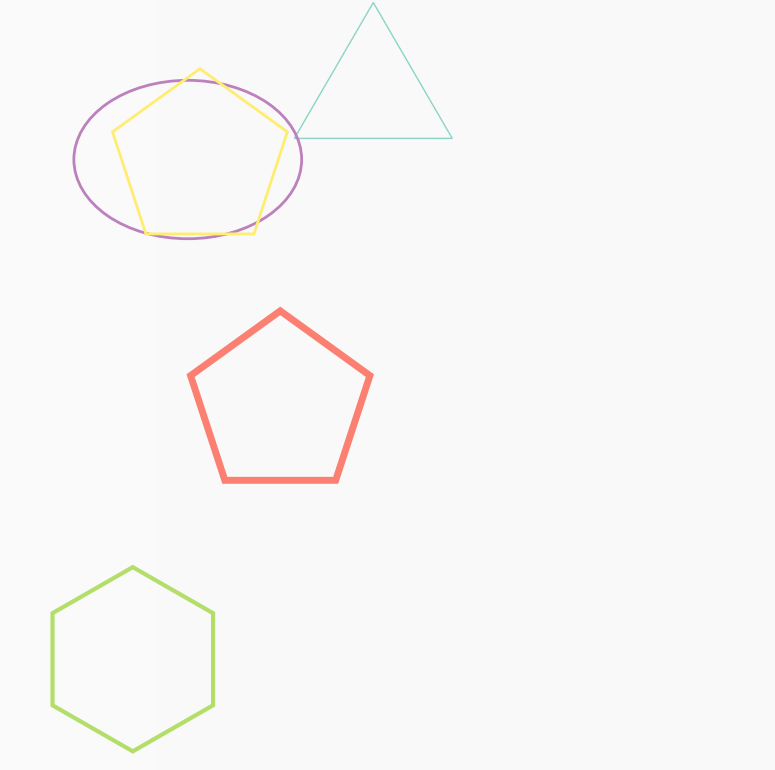[{"shape": "triangle", "thickness": 0.5, "radius": 0.59, "center": [0.482, 0.879]}, {"shape": "pentagon", "thickness": 2.5, "radius": 0.61, "center": [0.362, 0.475]}, {"shape": "hexagon", "thickness": 1.5, "radius": 0.6, "center": [0.171, 0.144]}, {"shape": "oval", "thickness": 1, "radius": 0.73, "center": [0.242, 0.793]}, {"shape": "pentagon", "thickness": 1, "radius": 0.59, "center": [0.258, 0.792]}]